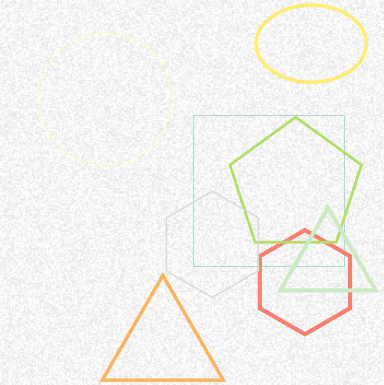[{"shape": "square", "thickness": 0.5, "radius": 0.98, "center": [0.698, 0.505]}, {"shape": "circle", "thickness": 0.5, "radius": 0.86, "center": [0.274, 0.743]}, {"shape": "hexagon", "thickness": 3, "radius": 0.68, "center": [0.792, 0.267]}, {"shape": "triangle", "thickness": 2.5, "radius": 0.91, "center": [0.423, 0.103]}, {"shape": "pentagon", "thickness": 2, "radius": 0.9, "center": [0.768, 0.516]}, {"shape": "hexagon", "thickness": 1, "radius": 0.69, "center": [0.552, 0.365]}, {"shape": "triangle", "thickness": 3, "radius": 0.72, "center": [0.852, 0.317]}, {"shape": "oval", "thickness": 2.5, "radius": 0.72, "center": [0.808, 0.886]}]